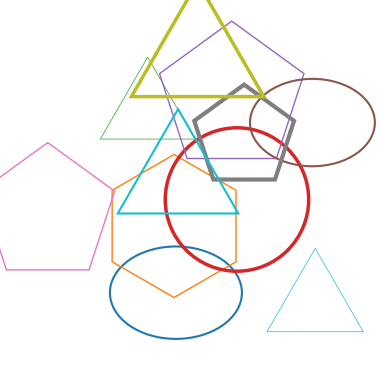[{"shape": "oval", "thickness": 1.5, "radius": 0.86, "center": [0.457, 0.24]}, {"shape": "hexagon", "thickness": 1, "radius": 0.93, "center": [0.452, 0.413]}, {"shape": "triangle", "thickness": 0.5, "radius": 0.71, "center": [0.383, 0.71]}, {"shape": "circle", "thickness": 2.5, "radius": 0.93, "center": [0.615, 0.482]}, {"shape": "pentagon", "thickness": 1, "radius": 0.99, "center": [0.602, 0.748]}, {"shape": "oval", "thickness": 1.5, "radius": 0.81, "center": [0.812, 0.682]}, {"shape": "pentagon", "thickness": 1, "radius": 0.91, "center": [0.124, 0.447]}, {"shape": "pentagon", "thickness": 3, "radius": 0.68, "center": [0.634, 0.644]}, {"shape": "triangle", "thickness": 2.5, "radius": 0.99, "center": [0.513, 0.848]}, {"shape": "triangle", "thickness": 0.5, "radius": 0.72, "center": [0.819, 0.211]}, {"shape": "triangle", "thickness": 1.5, "radius": 0.9, "center": [0.462, 0.536]}]